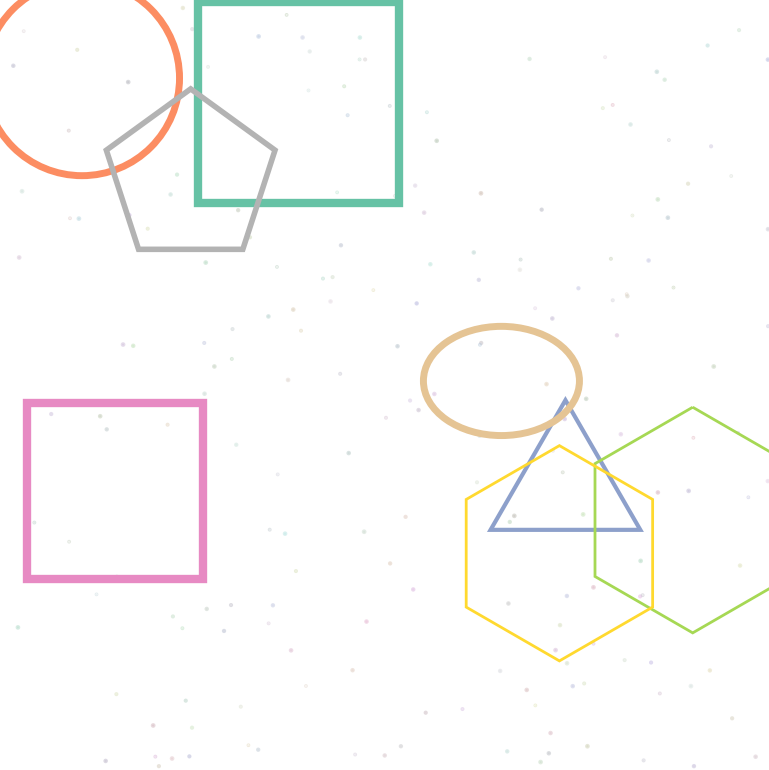[{"shape": "square", "thickness": 3, "radius": 0.65, "center": [0.388, 0.867]}, {"shape": "circle", "thickness": 2.5, "radius": 0.63, "center": [0.106, 0.899]}, {"shape": "triangle", "thickness": 1.5, "radius": 0.56, "center": [0.734, 0.368]}, {"shape": "square", "thickness": 3, "radius": 0.57, "center": [0.15, 0.362]}, {"shape": "hexagon", "thickness": 1, "radius": 0.73, "center": [0.9, 0.325]}, {"shape": "hexagon", "thickness": 1, "radius": 0.7, "center": [0.727, 0.281]}, {"shape": "oval", "thickness": 2.5, "radius": 0.51, "center": [0.651, 0.505]}, {"shape": "pentagon", "thickness": 2, "radius": 0.58, "center": [0.248, 0.769]}]